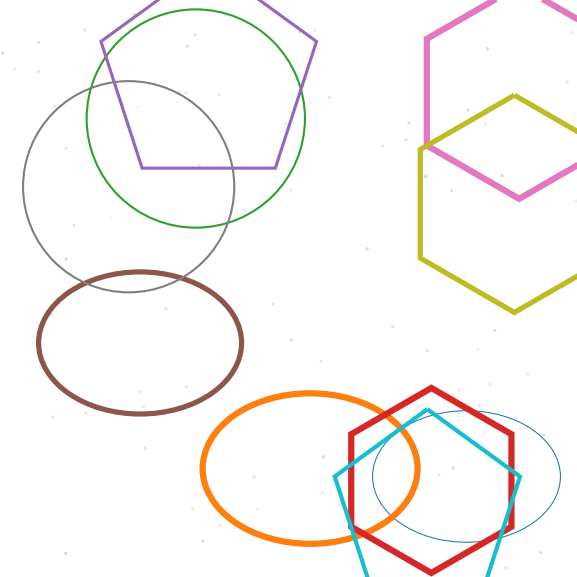[{"shape": "oval", "thickness": 0.5, "radius": 0.81, "center": [0.808, 0.174]}, {"shape": "oval", "thickness": 3, "radius": 0.93, "center": [0.537, 0.188]}, {"shape": "circle", "thickness": 1, "radius": 0.94, "center": [0.339, 0.794]}, {"shape": "hexagon", "thickness": 3, "radius": 0.8, "center": [0.747, 0.167]}, {"shape": "pentagon", "thickness": 1.5, "radius": 0.98, "center": [0.361, 0.867]}, {"shape": "oval", "thickness": 2.5, "radius": 0.88, "center": [0.243, 0.405]}, {"shape": "hexagon", "thickness": 3, "radius": 0.92, "center": [0.899, 0.84]}, {"shape": "circle", "thickness": 1, "radius": 0.91, "center": [0.223, 0.676]}, {"shape": "hexagon", "thickness": 2.5, "radius": 0.94, "center": [0.891, 0.646]}, {"shape": "pentagon", "thickness": 2, "radius": 0.84, "center": [0.74, 0.122]}]